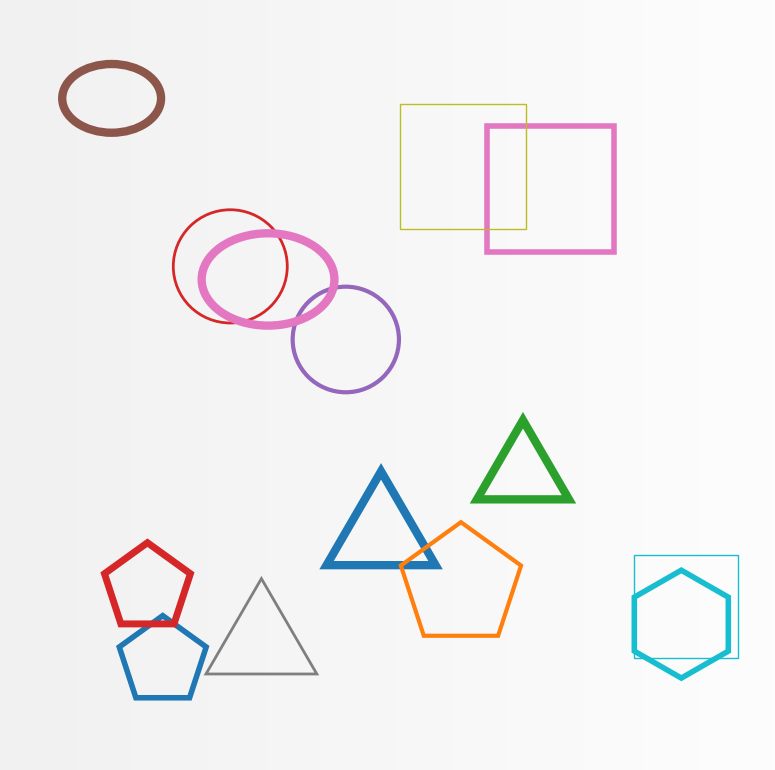[{"shape": "triangle", "thickness": 3, "radius": 0.41, "center": [0.492, 0.307]}, {"shape": "pentagon", "thickness": 2, "radius": 0.29, "center": [0.21, 0.142]}, {"shape": "pentagon", "thickness": 1.5, "radius": 0.41, "center": [0.595, 0.24]}, {"shape": "triangle", "thickness": 3, "radius": 0.34, "center": [0.675, 0.386]}, {"shape": "pentagon", "thickness": 2.5, "radius": 0.29, "center": [0.19, 0.237]}, {"shape": "circle", "thickness": 1, "radius": 0.37, "center": [0.297, 0.654]}, {"shape": "circle", "thickness": 1.5, "radius": 0.34, "center": [0.446, 0.559]}, {"shape": "oval", "thickness": 3, "radius": 0.32, "center": [0.144, 0.872]}, {"shape": "oval", "thickness": 3, "radius": 0.43, "center": [0.346, 0.637]}, {"shape": "square", "thickness": 2, "radius": 0.41, "center": [0.711, 0.755]}, {"shape": "triangle", "thickness": 1, "radius": 0.41, "center": [0.337, 0.166]}, {"shape": "square", "thickness": 0.5, "radius": 0.41, "center": [0.598, 0.784]}, {"shape": "hexagon", "thickness": 2, "radius": 0.35, "center": [0.879, 0.189]}, {"shape": "square", "thickness": 0.5, "radius": 0.34, "center": [0.885, 0.212]}]